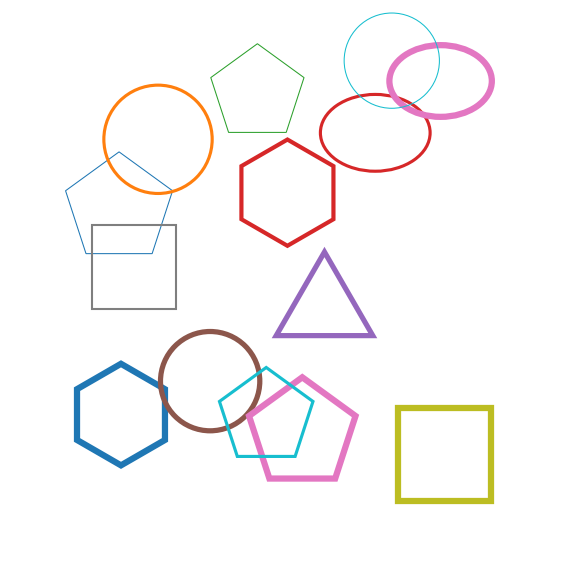[{"shape": "hexagon", "thickness": 3, "radius": 0.44, "center": [0.21, 0.281]}, {"shape": "pentagon", "thickness": 0.5, "radius": 0.49, "center": [0.206, 0.639]}, {"shape": "circle", "thickness": 1.5, "radius": 0.47, "center": [0.274, 0.758]}, {"shape": "pentagon", "thickness": 0.5, "radius": 0.42, "center": [0.446, 0.839]}, {"shape": "hexagon", "thickness": 2, "radius": 0.46, "center": [0.498, 0.666]}, {"shape": "oval", "thickness": 1.5, "radius": 0.47, "center": [0.65, 0.769]}, {"shape": "triangle", "thickness": 2.5, "radius": 0.48, "center": [0.562, 0.466]}, {"shape": "circle", "thickness": 2.5, "radius": 0.43, "center": [0.364, 0.339]}, {"shape": "pentagon", "thickness": 3, "radius": 0.48, "center": [0.523, 0.249]}, {"shape": "oval", "thickness": 3, "radius": 0.44, "center": [0.763, 0.859]}, {"shape": "square", "thickness": 1, "radius": 0.36, "center": [0.232, 0.537]}, {"shape": "square", "thickness": 3, "radius": 0.4, "center": [0.769, 0.212]}, {"shape": "circle", "thickness": 0.5, "radius": 0.41, "center": [0.678, 0.894]}, {"shape": "pentagon", "thickness": 1.5, "radius": 0.43, "center": [0.461, 0.278]}]